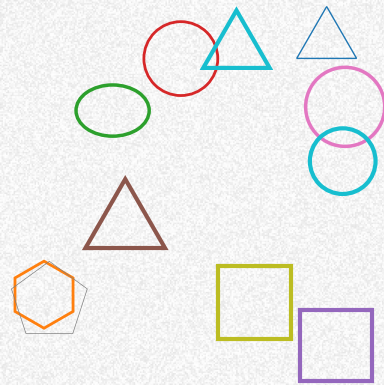[{"shape": "triangle", "thickness": 1, "radius": 0.45, "center": [0.848, 0.893]}, {"shape": "hexagon", "thickness": 2, "radius": 0.44, "center": [0.114, 0.235]}, {"shape": "oval", "thickness": 2.5, "radius": 0.48, "center": [0.292, 0.713]}, {"shape": "circle", "thickness": 2, "radius": 0.48, "center": [0.47, 0.848]}, {"shape": "square", "thickness": 3, "radius": 0.47, "center": [0.872, 0.102]}, {"shape": "triangle", "thickness": 3, "radius": 0.6, "center": [0.325, 0.415]}, {"shape": "circle", "thickness": 2.5, "radius": 0.51, "center": [0.897, 0.722]}, {"shape": "pentagon", "thickness": 0.5, "radius": 0.52, "center": [0.128, 0.218]}, {"shape": "square", "thickness": 3, "radius": 0.47, "center": [0.661, 0.215]}, {"shape": "triangle", "thickness": 3, "radius": 0.5, "center": [0.614, 0.873]}, {"shape": "circle", "thickness": 3, "radius": 0.43, "center": [0.89, 0.581]}]